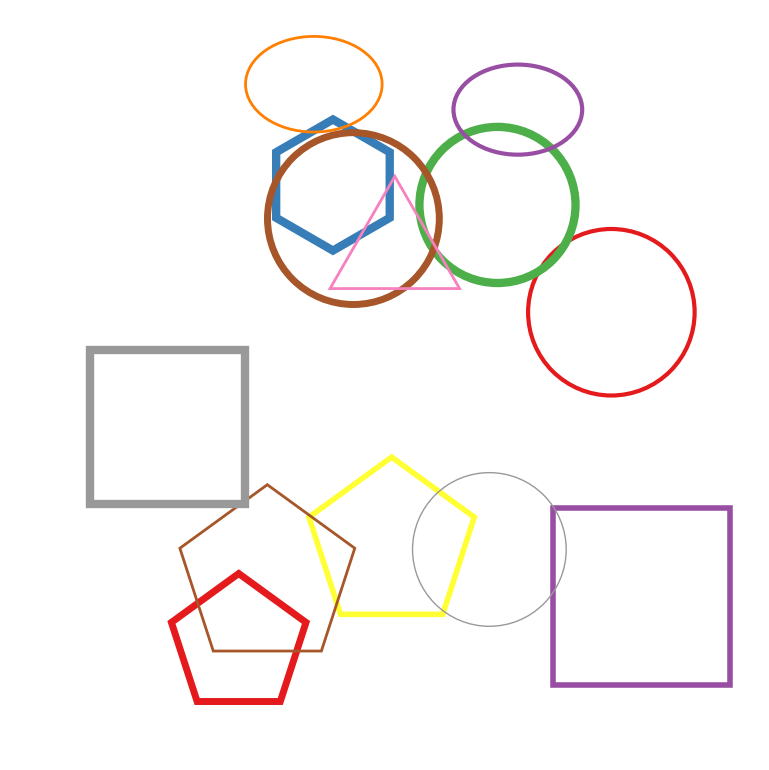[{"shape": "pentagon", "thickness": 2.5, "radius": 0.46, "center": [0.31, 0.163]}, {"shape": "circle", "thickness": 1.5, "radius": 0.54, "center": [0.794, 0.594]}, {"shape": "hexagon", "thickness": 3, "radius": 0.43, "center": [0.432, 0.76]}, {"shape": "circle", "thickness": 3, "radius": 0.51, "center": [0.646, 0.734]}, {"shape": "square", "thickness": 2, "radius": 0.57, "center": [0.833, 0.226]}, {"shape": "oval", "thickness": 1.5, "radius": 0.42, "center": [0.673, 0.858]}, {"shape": "oval", "thickness": 1, "radius": 0.44, "center": [0.408, 0.891]}, {"shape": "pentagon", "thickness": 2, "radius": 0.56, "center": [0.509, 0.293]}, {"shape": "circle", "thickness": 2.5, "radius": 0.56, "center": [0.459, 0.716]}, {"shape": "pentagon", "thickness": 1, "radius": 0.6, "center": [0.347, 0.251]}, {"shape": "triangle", "thickness": 1, "radius": 0.49, "center": [0.513, 0.674]}, {"shape": "square", "thickness": 3, "radius": 0.5, "center": [0.218, 0.446]}, {"shape": "circle", "thickness": 0.5, "radius": 0.5, "center": [0.636, 0.286]}]